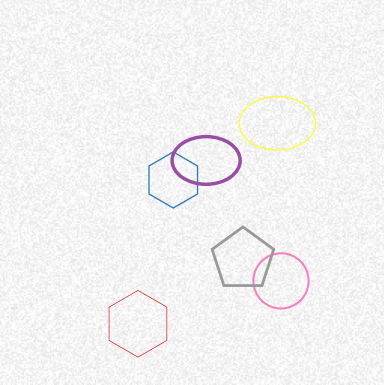[{"shape": "hexagon", "thickness": 0.5, "radius": 0.43, "center": [0.358, 0.159]}, {"shape": "hexagon", "thickness": 1, "radius": 0.36, "center": [0.45, 0.533]}, {"shape": "oval", "thickness": 2.5, "radius": 0.44, "center": [0.535, 0.583]}, {"shape": "oval", "thickness": 1, "radius": 0.5, "center": [0.72, 0.68]}, {"shape": "circle", "thickness": 1.5, "radius": 0.36, "center": [0.73, 0.27]}, {"shape": "pentagon", "thickness": 2, "radius": 0.42, "center": [0.631, 0.326]}]